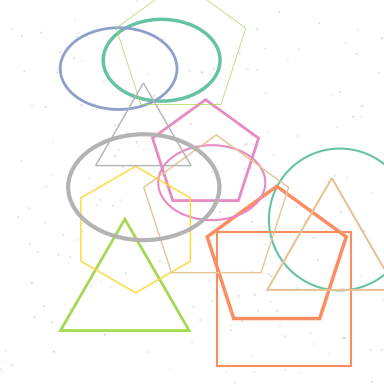[{"shape": "oval", "thickness": 2.5, "radius": 0.76, "center": [0.42, 0.844]}, {"shape": "circle", "thickness": 1.5, "radius": 0.92, "center": [0.883, 0.43]}, {"shape": "square", "thickness": 1.5, "radius": 0.87, "center": [0.737, 0.224]}, {"shape": "pentagon", "thickness": 2.5, "radius": 0.95, "center": [0.719, 0.326]}, {"shape": "oval", "thickness": 2, "radius": 0.76, "center": [0.308, 0.822]}, {"shape": "pentagon", "thickness": 2, "radius": 0.72, "center": [0.534, 0.596]}, {"shape": "oval", "thickness": 1.5, "radius": 0.7, "center": [0.55, 0.526]}, {"shape": "triangle", "thickness": 2, "radius": 0.96, "center": [0.324, 0.238]}, {"shape": "pentagon", "thickness": 0.5, "radius": 0.89, "center": [0.47, 0.872]}, {"shape": "hexagon", "thickness": 1, "radius": 0.82, "center": [0.352, 0.404]}, {"shape": "pentagon", "thickness": 1, "radius": 0.99, "center": [0.562, 0.452]}, {"shape": "triangle", "thickness": 1.5, "radius": 0.97, "center": [0.862, 0.344]}, {"shape": "triangle", "thickness": 1, "radius": 0.72, "center": [0.372, 0.641]}, {"shape": "oval", "thickness": 3, "radius": 0.98, "center": [0.373, 0.514]}]